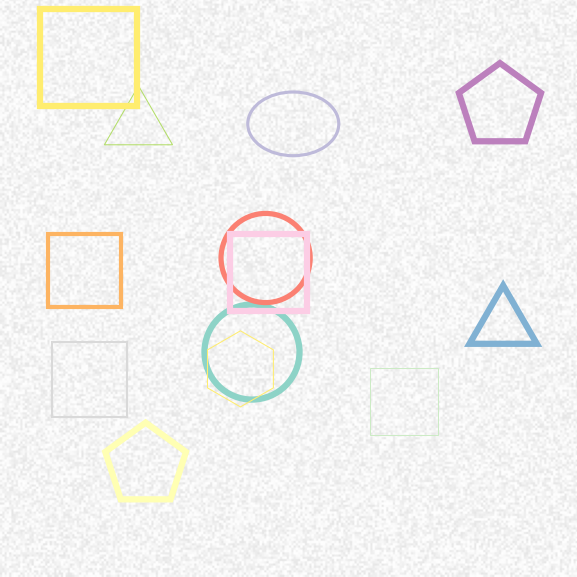[{"shape": "circle", "thickness": 3, "radius": 0.41, "center": [0.436, 0.39]}, {"shape": "pentagon", "thickness": 3, "radius": 0.37, "center": [0.252, 0.194]}, {"shape": "oval", "thickness": 1.5, "radius": 0.39, "center": [0.508, 0.785]}, {"shape": "circle", "thickness": 2.5, "radius": 0.39, "center": [0.46, 0.552]}, {"shape": "triangle", "thickness": 3, "radius": 0.34, "center": [0.871, 0.437]}, {"shape": "square", "thickness": 2, "radius": 0.31, "center": [0.147, 0.531]}, {"shape": "triangle", "thickness": 0.5, "radius": 0.34, "center": [0.24, 0.782]}, {"shape": "square", "thickness": 3, "radius": 0.33, "center": [0.465, 0.527]}, {"shape": "square", "thickness": 1, "radius": 0.33, "center": [0.155, 0.342]}, {"shape": "pentagon", "thickness": 3, "radius": 0.37, "center": [0.866, 0.815]}, {"shape": "square", "thickness": 0.5, "radius": 0.29, "center": [0.7, 0.304]}, {"shape": "hexagon", "thickness": 0.5, "radius": 0.33, "center": [0.416, 0.36]}, {"shape": "square", "thickness": 3, "radius": 0.42, "center": [0.153, 0.9]}]